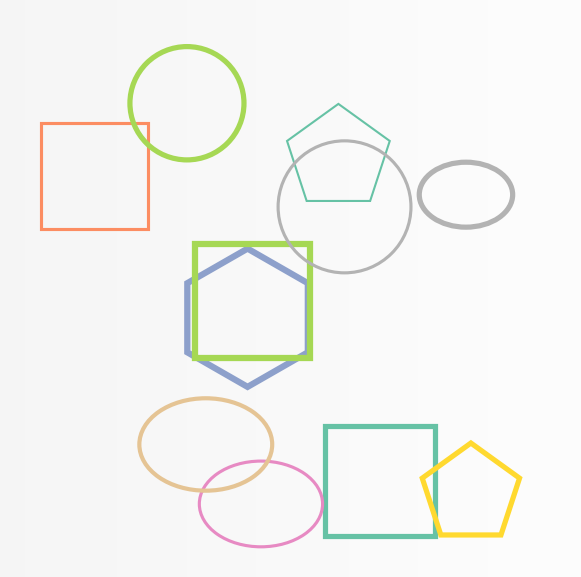[{"shape": "pentagon", "thickness": 1, "radius": 0.46, "center": [0.582, 0.726]}, {"shape": "square", "thickness": 2.5, "radius": 0.47, "center": [0.653, 0.166]}, {"shape": "square", "thickness": 1.5, "radius": 0.46, "center": [0.163, 0.694]}, {"shape": "hexagon", "thickness": 3, "radius": 0.6, "center": [0.426, 0.449]}, {"shape": "oval", "thickness": 1.5, "radius": 0.53, "center": [0.449, 0.126]}, {"shape": "square", "thickness": 3, "radius": 0.49, "center": [0.434, 0.478]}, {"shape": "circle", "thickness": 2.5, "radius": 0.49, "center": [0.322, 0.82]}, {"shape": "pentagon", "thickness": 2.5, "radius": 0.44, "center": [0.81, 0.144]}, {"shape": "oval", "thickness": 2, "radius": 0.57, "center": [0.354, 0.229]}, {"shape": "circle", "thickness": 1.5, "radius": 0.57, "center": [0.593, 0.641]}, {"shape": "oval", "thickness": 2.5, "radius": 0.4, "center": [0.802, 0.662]}]